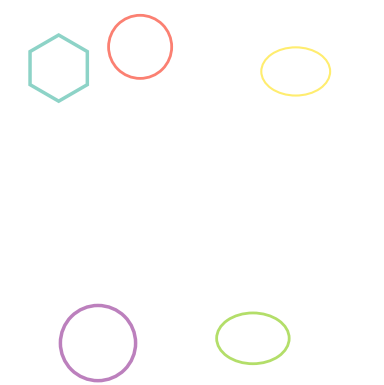[{"shape": "hexagon", "thickness": 2.5, "radius": 0.43, "center": [0.152, 0.823]}, {"shape": "circle", "thickness": 2, "radius": 0.41, "center": [0.364, 0.878]}, {"shape": "oval", "thickness": 2, "radius": 0.47, "center": [0.657, 0.121]}, {"shape": "circle", "thickness": 2.5, "radius": 0.49, "center": [0.255, 0.109]}, {"shape": "oval", "thickness": 1.5, "radius": 0.45, "center": [0.768, 0.814]}]